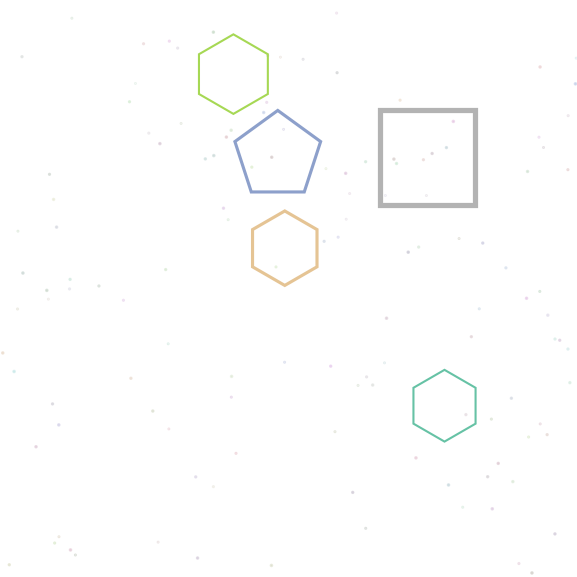[{"shape": "hexagon", "thickness": 1, "radius": 0.31, "center": [0.77, 0.297]}, {"shape": "pentagon", "thickness": 1.5, "radius": 0.39, "center": [0.481, 0.73]}, {"shape": "hexagon", "thickness": 1, "radius": 0.34, "center": [0.404, 0.871]}, {"shape": "hexagon", "thickness": 1.5, "radius": 0.32, "center": [0.493, 0.569]}, {"shape": "square", "thickness": 2.5, "radius": 0.41, "center": [0.741, 0.727]}]